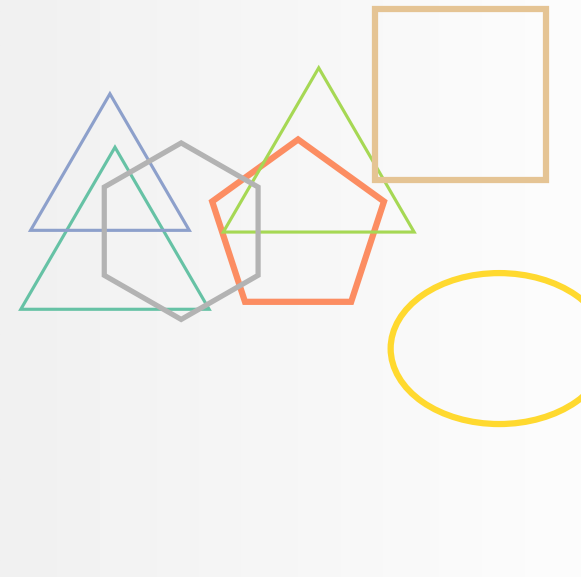[{"shape": "triangle", "thickness": 1.5, "radius": 0.94, "center": [0.198, 0.557]}, {"shape": "pentagon", "thickness": 3, "radius": 0.78, "center": [0.513, 0.602]}, {"shape": "triangle", "thickness": 1.5, "radius": 0.79, "center": [0.189, 0.679]}, {"shape": "triangle", "thickness": 1.5, "radius": 0.95, "center": [0.548, 0.692]}, {"shape": "oval", "thickness": 3, "radius": 0.93, "center": [0.859, 0.396]}, {"shape": "square", "thickness": 3, "radius": 0.74, "center": [0.792, 0.835]}, {"shape": "hexagon", "thickness": 2.5, "radius": 0.76, "center": [0.312, 0.599]}]